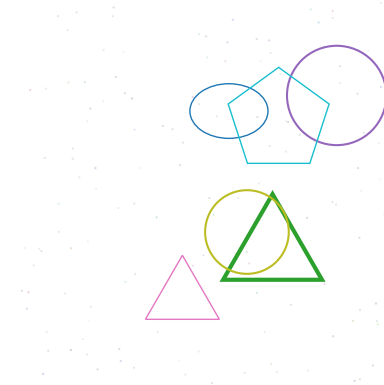[{"shape": "oval", "thickness": 1, "radius": 0.51, "center": [0.595, 0.712]}, {"shape": "triangle", "thickness": 3, "radius": 0.74, "center": [0.708, 0.348]}, {"shape": "circle", "thickness": 1.5, "radius": 0.65, "center": [0.874, 0.752]}, {"shape": "triangle", "thickness": 1, "radius": 0.55, "center": [0.474, 0.226]}, {"shape": "circle", "thickness": 1.5, "radius": 0.54, "center": [0.641, 0.397]}, {"shape": "pentagon", "thickness": 1, "radius": 0.69, "center": [0.724, 0.687]}]